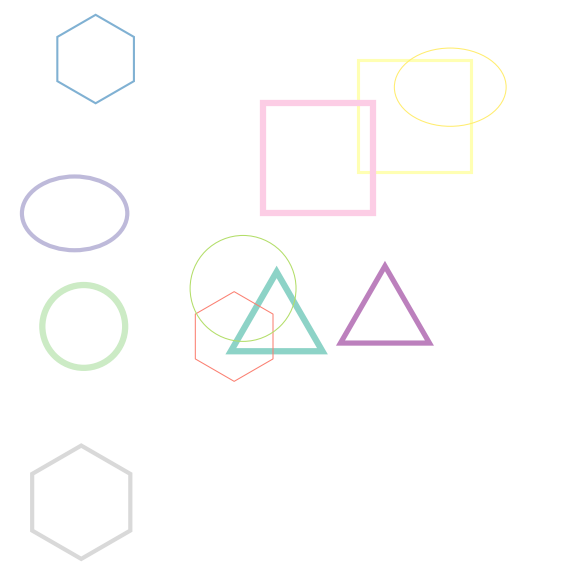[{"shape": "triangle", "thickness": 3, "radius": 0.46, "center": [0.479, 0.437]}, {"shape": "square", "thickness": 1.5, "radius": 0.49, "center": [0.718, 0.798]}, {"shape": "oval", "thickness": 2, "radius": 0.46, "center": [0.129, 0.63]}, {"shape": "hexagon", "thickness": 0.5, "radius": 0.39, "center": [0.405, 0.416]}, {"shape": "hexagon", "thickness": 1, "radius": 0.38, "center": [0.166, 0.897]}, {"shape": "circle", "thickness": 0.5, "radius": 0.46, "center": [0.421, 0.5]}, {"shape": "square", "thickness": 3, "radius": 0.47, "center": [0.551, 0.726]}, {"shape": "hexagon", "thickness": 2, "radius": 0.49, "center": [0.141, 0.129]}, {"shape": "triangle", "thickness": 2.5, "radius": 0.44, "center": [0.667, 0.45]}, {"shape": "circle", "thickness": 3, "radius": 0.36, "center": [0.145, 0.434]}, {"shape": "oval", "thickness": 0.5, "radius": 0.48, "center": [0.78, 0.848]}]